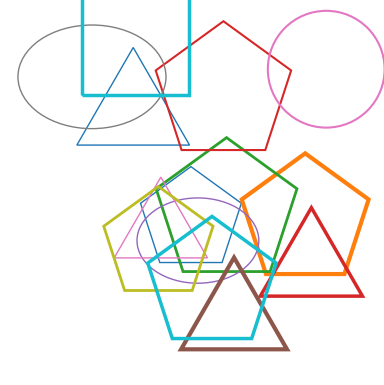[{"shape": "triangle", "thickness": 1, "radius": 0.84, "center": [0.346, 0.708]}, {"shape": "pentagon", "thickness": 1, "radius": 0.69, "center": [0.496, 0.429]}, {"shape": "pentagon", "thickness": 3, "radius": 0.87, "center": [0.793, 0.428]}, {"shape": "pentagon", "thickness": 2, "radius": 0.96, "center": [0.588, 0.45]}, {"shape": "triangle", "thickness": 2.5, "radius": 0.77, "center": [0.809, 0.307]}, {"shape": "pentagon", "thickness": 1.5, "radius": 0.92, "center": [0.58, 0.76]}, {"shape": "oval", "thickness": 1, "radius": 0.79, "center": [0.514, 0.375]}, {"shape": "triangle", "thickness": 3, "radius": 0.79, "center": [0.608, 0.172]}, {"shape": "circle", "thickness": 1.5, "radius": 0.76, "center": [0.847, 0.82]}, {"shape": "triangle", "thickness": 1, "radius": 0.7, "center": [0.418, 0.4]}, {"shape": "oval", "thickness": 1, "radius": 0.96, "center": [0.239, 0.8]}, {"shape": "pentagon", "thickness": 2, "radius": 0.75, "center": [0.411, 0.366]}, {"shape": "square", "thickness": 2.5, "radius": 0.7, "center": [0.353, 0.891]}, {"shape": "pentagon", "thickness": 2.5, "radius": 0.88, "center": [0.551, 0.263]}]